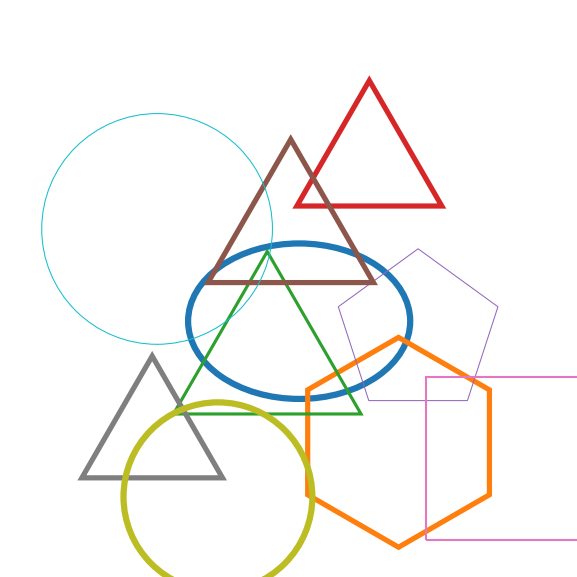[{"shape": "oval", "thickness": 3, "radius": 0.96, "center": [0.518, 0.443]}, {"shape": "hexagon", "thickness": 2.5, "radius": 0.91, "center": [0.69, 0.233]}, {"shape": "triangle", "thickness": 1.5, "radius": 0.94, "center": [0.463, 0.376]}, {"shape": "triangle", "thickness": 2.5, "radius": 0.72, "center": [0.64, 0.715]}, {"shape": "pentagon", "thickness": 0.5, "radius": 0.73, "center": [0.724, 0.423]}, {"shape": "triangle", "thickness": 2.5, "radius": 0.83, "center": [0.503, 0.593]}, {"shape": "square", "thickness": 1, "radius": 0.71, "center": [0.879, 0.205]}, {"shape": "triangle", "thickness": 2.5, "radius": 0.7, "center": [0.264, 0.242]}, {"shape": "circle", "thickness": 3, "radius": 0.82, "center": [0.377, 0.139]}, {"shape": "circle", "thickness": 0.5, "radius": 1.0, "center": [0.272, 0.603]}]